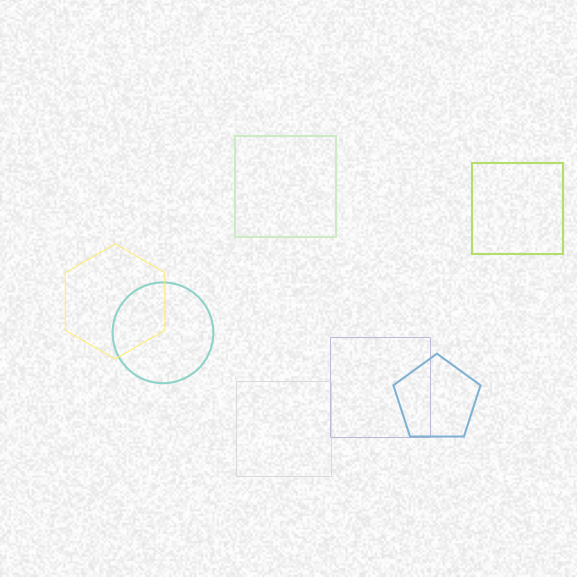[{"shape": "circle", "thickness": 1, "radius": 0.44, "center": [0.282, 0.423]}, {"shape": "square", "thickness": 0.5, "radius": 0.43, "center": [0.658, 0.329]}, {"shape": "pentagon", "thickness": 1, "radius": 0.4, "center": [0.757, 0.307]}, {"shape": "square", "thickness": 1, "radius": 0.39, "center": [0.896, 0.638]}, {"shape": "square", "thickness": 0.5, "radius": 0.41, "center": [0.491, 0.258]}, {"shape": "square", "thickness": 1, "radius": 0.44, "center": [0.494, 0.676]}, {"shape": "hexagon", "thickness": 0.5, "radius": 0.5, "center": [0.199, 0.477]}]